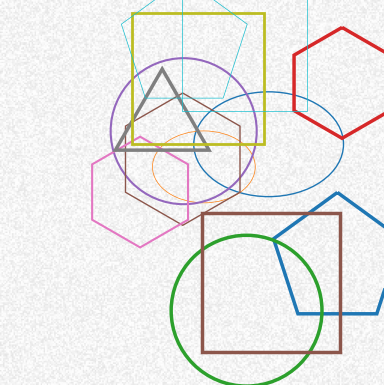[{"shape": "pentagon", "thickness": 2.5, "radius": 0.87, "center": [0.876, 0.326]}, {"shape": "oval", "thickness": 1, "radius": 0.97, "center": [0.698, 0.625]}, {"shape": "oval", "thickness": 0.5, "radius": 0.67, "center": [0.529, 0.567]}, {"shape": "circle", "thickness": 2.5, "radius": 0.98, "center": [0.64, 0.193]}, {"shape": "hexagon", "thickness": 2.5, "radius": 0.72, "center": [0.888, 0.785]}, {"shape": "circle", "thickness": 1.5, "radius": 0.95, "center": [0.477, 0.659]}, {"shape": "hexagon", "thickness": 1, "radius": 0.86, "center": [0.475, 0.587]}, {"shape": "square", "thickness": 2.5, "radius": 0.9, "center": [0.704, 0.266]}, {"shape": "hexagon", "thickness": 1.5, "radius": 0.72, "center": [0.364, 0.501]}, {"shape": "triangle", "thickness": 2.5, "radius": 0.7, "center": [0.421, 0.68]}, {"shape": "square", "thickness": 2, "radius": 0.85, "center": [0.515, 0.796]}, {"shape": "square", "thickness": 0.5, "radius": 0.82, "center": [0.635, 0.874]}, {"shape": "pentagon", "thickness": 0.5, "radius": 0.86, "center": [0.479, 0.884]}]